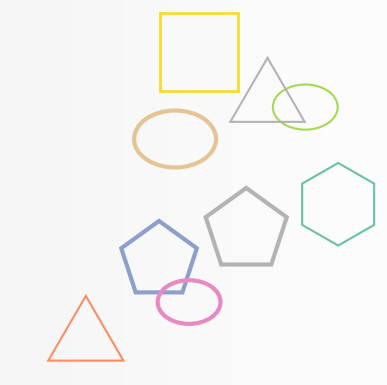[{"shape": "hexagon", "thickness": 1.5, "radius": 0.54, "center": [0.873, 0.469]}, {"shape": "triangle", "thickness": 1.5, "radius": 0.56, "center": [0.222, 0.119]}, {"shape": "pentagon", "thickness": 3, "radius": 0.51, "center": [0.41, 0.324]}, {"shape": "oval", "thickness": 3, "radius": 0.41, "center": [0.488, 0.216]}, {"shape": "oval", "thickness": 1.5, "radius": 0.42, "center": [0.788, 0.722]}, {"shape": "square", "thickness": 2, "radius": 0.5, "center": [0.514, 0.865]}, {"shape": "oval", "thickness": 3, "radius": 0.53, "center": [0.452, 0.639]}, {"shape": "pentagon", "thickness": 3, "radius": 0.55, "center": [0.635, 0.402]}, {"shape": "triangle", "thickness": 1.5, "radius": 0.55, "center": [0.69, 0.739]}]